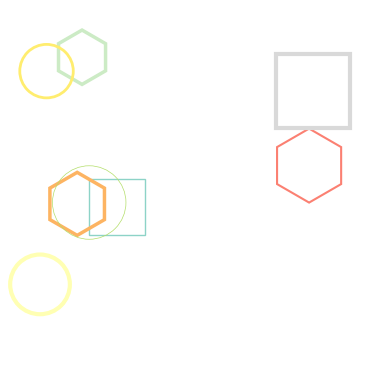[{"shape": "square", "thickness": 1, "radius": 0.37, "center": [0.304, 0.463]}, {"shape": "circle", "thickness": 3, "radius": 0.39, "center": [0.104, 0.261]}, {"shape": "hexagon", "thickness": 1.5, "radius": 0.48, "center": [0.803, 0.57]}, {"shape": "hexagon", "thickness": 2.5, "radius": 0.41, "center": [0.2, 0.47]}, {"shape": "circle", "thickness": 0.5, "radius": 0.48, "center": [0.232, 0.474]}, {"shape": "square", "thickness": 3, "radius": 0.48, "center": [0.813, 0.764]}, {"shape": "hexagon", "thickness": 2.5, "radius": 0.35, "center": [0.213, 0.851]}, {"shape": "circle", "thickness": 2, "radius": 0.35, "center": [0.121, 0.815]}]